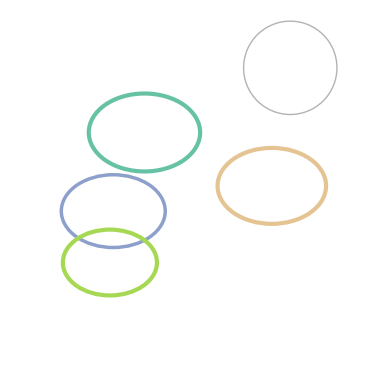[{"shape": "oval", "thickness": 3, "radius": 0.72, "center": [0.375, 0.656]}, {"shape": "oval", "thickness": 2.5, "radius": 0.67, "center": [0.294, 0.452]}, {"shape": "oval", "thickness": 3, "radius": 0.61, "center": [0.285, 0.318]}, {"shape": "oval", "thickness": 3, "radius": 0.7, "center": [0.706, 0.517]}, {"shape": "circle", "thickness": 1, "radius": 0.61, "center": [0.754, 0.824]}]